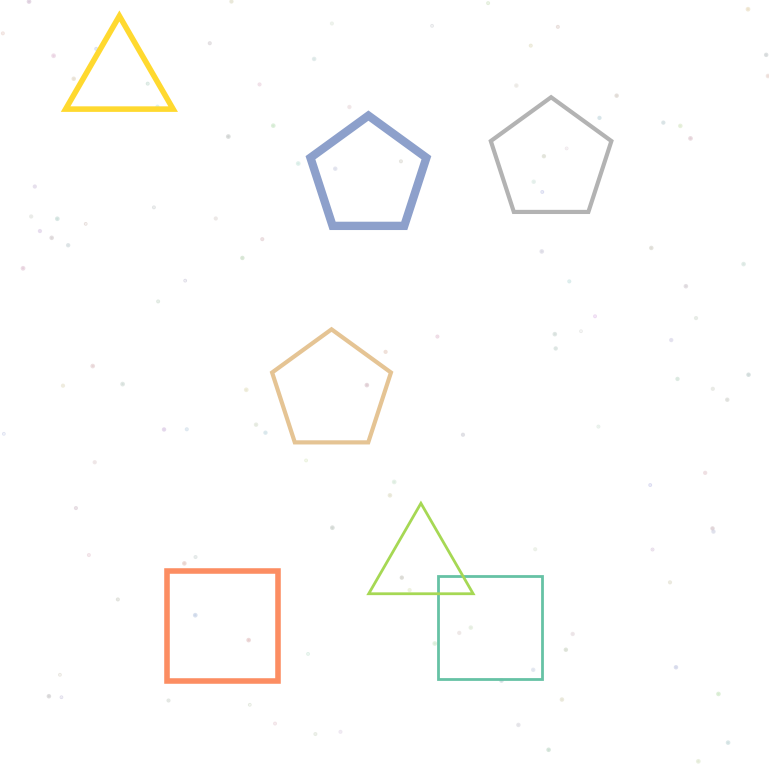[{"shape": "square", "thickness": 1, "radius": 0.34, "center": [0.636, 0.185]}, {"shape": "square", "thickness": 2, "radius": 0.36, "center": [0.289, 0.187]}, {"shape": "pentagon", "thickness": 3, "radius": 0.4, "center": [0.478, 0.771]}, {"shape": "triangle", "thickness": 1, "radius": 0.39, "center": [0.547, 0.268]}, {"shape": "triangle", "thickness": 2, "radius": 0.4, "center": [0.155, 0.899]}, {"shape": "pentagon", "thickness": 1.5, "radius": 0.41, "center": [0.431, 0.491]}, {"shape": "pentagon", "thickness": 1.5, "radius": 0.41, "center": [0.716, 0.791]}]